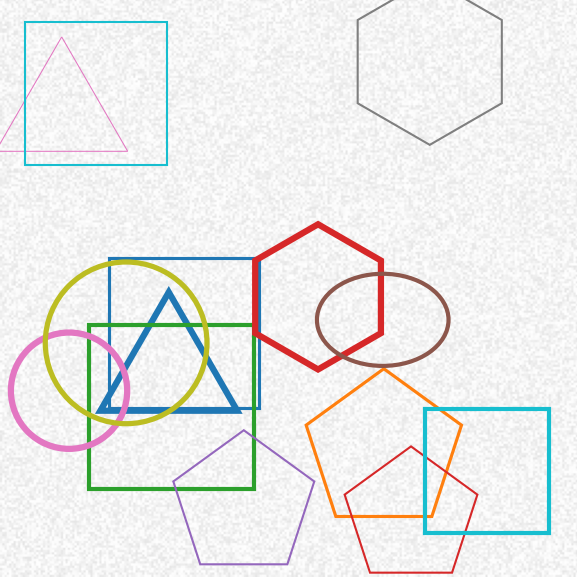[{"shape": "square", "thickness": 1.5, "radius": 0.65, "center": [0.318, 0.422]}, {"shape": "triangle", "thickness": 3, "radius": 0.68, "center": [0.292, 0.356]}, {"shape": "pentagon", "thickness": 1.5, "radius": 0.71, "center": [0.665, 0.219]}, {"shape": "square", "thickness": 2, "radius": 0.71, "center": [0.297, 0.295]}, {"shape": "pentagon", "thickness": 1, "radius": 0.6, "center": [0.712, 0.105]}, {"shape": "hexagon", "thickness": 3, "radius": 0.63, "center": [0.551, 0.485]}, {"shape": "pentagon", "thickness": 1, "radius": 0.64, "center": [0.422, 0.126]}, {"shape": "oval", "thickness": 2, "radius": 0.57, "center": [0.663, 0.445]}, {"shape": "triangle", "thickness": 0.5, "radius": 0.66, "center": [0.107, 0.803]}, {"shape": "circle", "thickness": 3, "radius": 0.5, "center": [0.12, 0.323]}, {"shape": "hexagon", "thickness": 1, "radius": 0.72, "center": [0.744, 0.892]}, {"shape": "circle", "thickness": 2.5, "radius": 0.7, "center": [0.218, 0.405]}, {"shape": "square", "thickness": 2, "radius": 0.54, "center": [0.843, 0.184]}, {"shape": "square", "thickness": 1, "radius": 0.62, "center": [0.167, 0.837]}]